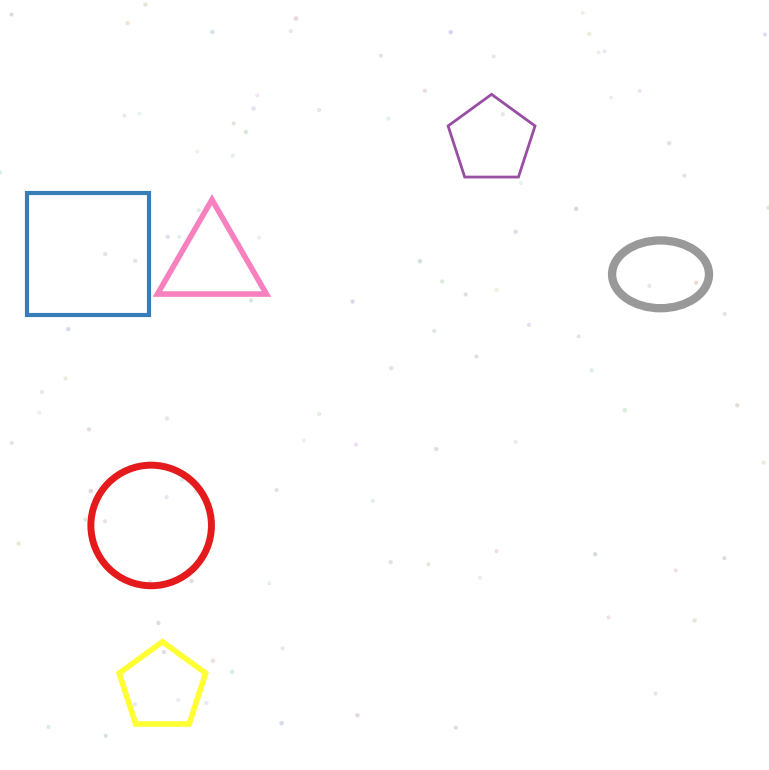[{"shape": "circle", "thickness": 2.5, "radius": 0.39, "center": [0.196, 0.318]}, {"shape": "square", "thickness": 1.5, "radius": 0.4, "center": [0.115, 0.67]}, {"shape": "pentagon", "thickness": 1, "radius": 0.3, "center": [0.638, 0.818]}, {"shape": "pentagon", "thickness": 2, "radius": 0.3, "center": [0.211, 0.108]}, {"shape": "triangle", "thickness": 2, "radius": 0.41, "center": [0.275, 0.659]}, {"shape": "oval", "thickness": 3, "radius": 0.31, "center": [0.858, 0.644]}]